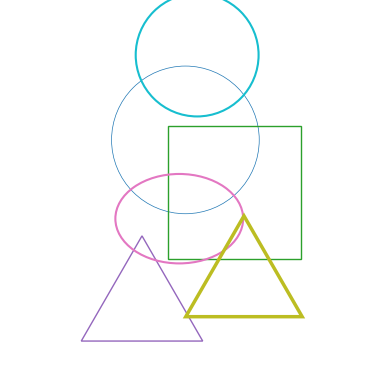[{"shape": "circle", "thickness": 0.5, "radius": 0.96, "center": [0.482, 0.637]}, {"shape": "square", "thickness": 1, "radius": 0.87, "center": [0.609, 0.5]}, {"shape": "triangle", "thickness": 1, "radius": 0.91, "center": [0.369, 0.205]}, {"shape": "oval", "thickness": 1.5, "radius": 0.83, "center": [0.466, 0.432]}, {"shape": "triangle", "thickness": 2.5, "radius": 0.87, "center": [0.634, 0.265]}, {"shape": "circle", "thickness": 1.5, "radius": 0.8, "center": [0.512, 0.857]}]